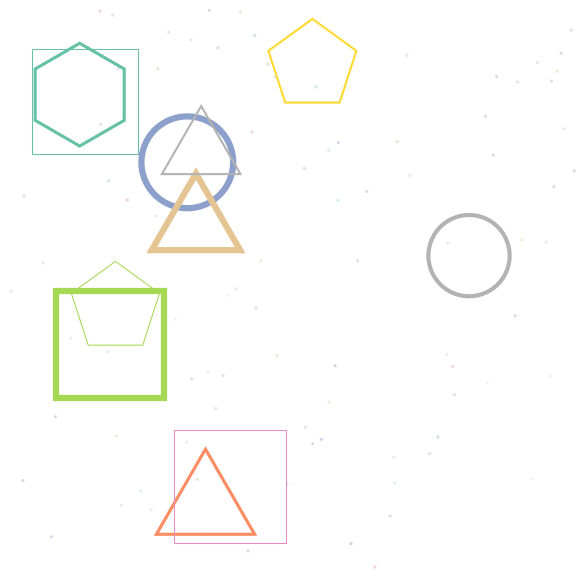[{"shape": "square", "thickness": 0.5, "radius": 0.46, "center": [0.147, 0.823]}, {"shape": "hexagon", "thickness": 1.5, "radius": 0.44, "center": [0.138, 0.835]}, {"shape": "triangle", "thickness": 1.5, "radius": 0.49, "center": [0.356, 0.123]}, {"shape": "circle", "thickness": 3, "radius": 0.4, "center": [0.324, 0.718]}, {"shape": "square", "thickness": 0.5, "radius": 0.49, "center": [0.399, 0.157]}, {"shape": "pentagon", "thickness": 0.5, "radius": 0.4, "center": [0.2, 0.466]}, {"shape": "square", "thickness": 3, "radius": 0.47, "center": [0.19, 0.403]}, {"shape": "pentagon", "thickness": 1, "radius": 0.4, "center": [0.541, 0.886]}, {"shape": "triangle", "thickness": 3, "radius": 0.44, "center": [0.339, 0.61]}, {"shape": "triangle", "thickness": 1, "radius": 0.39, "center": [0.348, 0.737]}, {"shape": "circle", "thickness": 2, "radius": 0.35, "center": [0.812, 0.556]}]